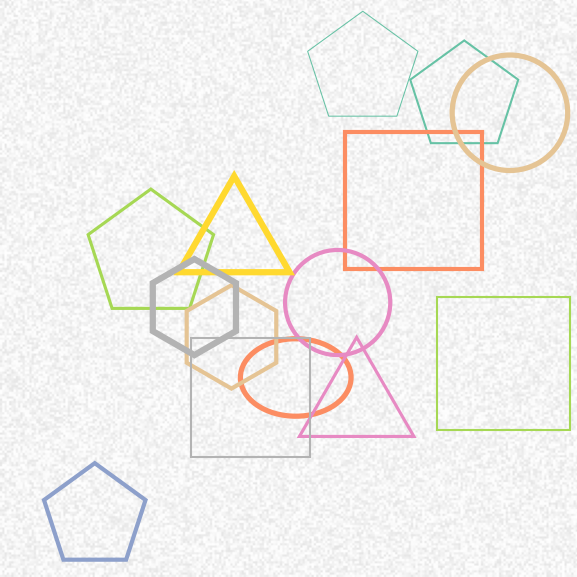[{"shape": "pentagon", "thickness": 1, "radius": 0.49, "center": [0.804, 0.831]}, {"shape": "pentagon", "thickness": 0.5, "radius": 0.5, "center": [0.628, 0.879]}, {"shape": "oval", "thickness": 2.5, "radius": 0.48, "center": [0.512, 0.346]}, {"shape": "square", "thickness": 2, "radius": 0.59, "center": [0.716, 0.652]}, {"shape": "pentagon", "thickness": 2, "radius": 0.46, "center": [0.164, 0.105]}, {"shape": "triangle", "thickness": 1.5, "radius": 0.57, "center": [0.618, 0.301]}, {"shape": "circle", "thickness": 2, "radius": 0.46, "center": [0.585, 0.475]}, {"shape": "pentagon", "thickness": 1.5, "radius": 0.57, "center": [0.261, 0.558]}, {"shape": "square", "thickness": 1, "radius": 0.58, "center": [0.872, 0.37]}, {"shape": "triangle", "thickness": 3, "radius": 0.55, "center": [0.406, 0.583]}, {"shape": "circle", "thickness": 2.5, "radius": 0.5, "center": [0.883, 0.804]}, {"shape": "hexagon", "thickness": 2, "radius": 0.45, "center": [0.401, 0.416]}, {"shape": "hexagon", "thickness": 3, "radius": 0.42, "center": [0.337, 0.467]}, {"shape": "square", "thickness": 1, "radius": 0.52, "center": [0.434, 0.31]}]